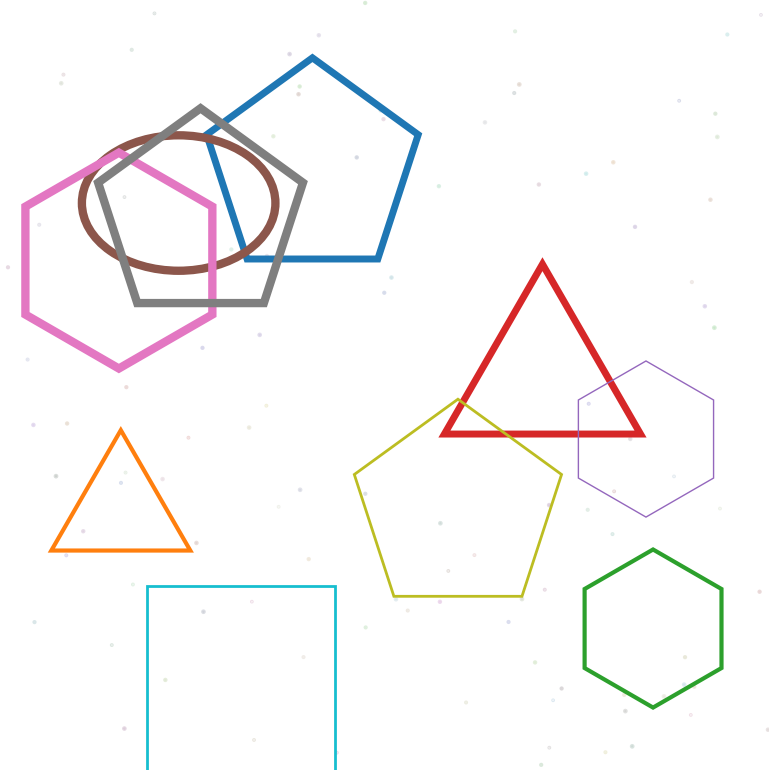[{"shape": "pentagon", "thickness": 2.5, "radius": 0.72, "center": [0.406, 0.78]}, {"shape": "triangle", "thickness": 1.5, "radius": 0.52, "center": [0.157, 0.337]}, {"shape": "hexagon", "thickness": 1.5, "radius": 0.51, "center": [0.848, 0.184]}, {"shape": "triangle", "thickness": 2.5, "radius": 0.74, "center": [0.705, 0.51]}, {"shape": "hexagon", "thickness": 0.5, "radius": 0.51, "center": [0.839, 0.43]}, {"shape": "oval", "thickness": 3, "radius": 0.63, "center": [0.232, 0.736]}, {"shape": "hexagon", "thickness": 3, "radius": 0.7, "center": [0.154, 0.662]}, {"shape": "pentagon", "thickness": 3, "radius": 0.7, "center": [0.26, 0.72]}, {"shape": "pentagon", "thickness": 1, "radius": 0.71, "center": [0.595, 0.34]}, {"shape": "square", "thickness": 1, "radius": 0.61, "center": [0.313, 0.117]}]